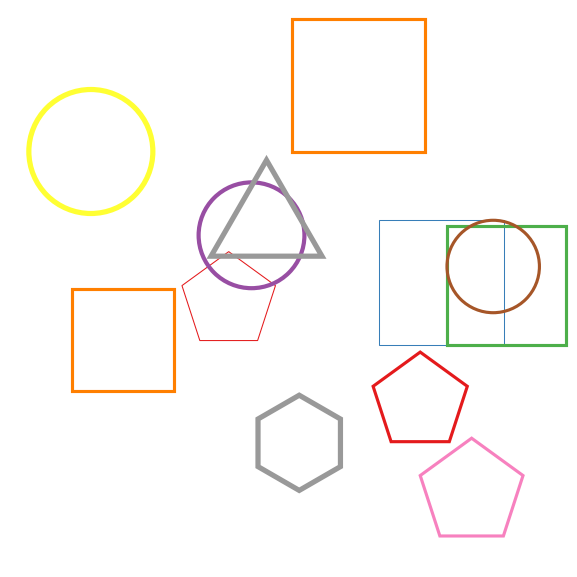[{"shape": "pentagon", "thickness": 1.5, "radius": 0.43, "center": [0.728, 0.304]}, {"shape": "pentagon", "thickness": 0.5, "radius": 0.43, "center": [0.396, 0.478]}, {"shape": "square", "thickness": 0.5, "radius": 0.54, "center": [0.765, 0.51]}, {"shape": "square", "thickness": 1.5, "radius": 0.52, "center": [0.878, 0.505]}, {"shape": "circle", "thickness": 2, "radius": 0.46, "center": [0.436, 0.592]}, {"shape": "square", "thickness": 1.5, "radius": 0.44, "center": [0.212, 0.41]}, {"shape": "square", "thickness": 1.5, "radius": 0.58, "center": [0.621, 0.851]}, {"shape": "circle", "thickness": 2.5, "radius": 0.54, "center": [0.157, 0.737]}, {"shape": "circle", "thickness": 1.5, "radius": 0.4, "center": [0.854, 0.538]}, {"shape": "pentagon", "thickness": 1.5, "radius": 0.47, "center": [0.817, 0.147]}, {"shape": "hexagon", "thickness": 2.5, "radius": 0.41, "center": [0.518, 0.232]}, {"shape": "triangle", "thickness": 2.5, "radius": 0.55, "center": [0.461, 0.611]}]